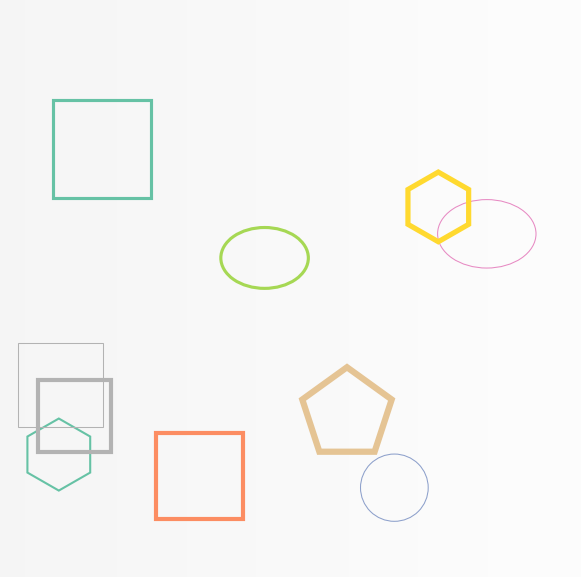[{"shape": "hexagon", "thickness": 1, "radius": 0.31, "center": [0.101, 0.212]}, {"shape": "square", "thickness": 1.5, "radius": 0.42, "center": [0.176, 0.741]}, {"shape": "square", "thickness": 2, "radius": 0.37, "center": [0.343, 0.175]}, {"shape": "circle", "thickness": 0.5, "radius": 0.29, "center": [0.678, 0.155]}, {"shape": "oval", "thickness": 0.5, "radius": 0.42, "center": [0.838, 0.594]}, {"shape": "oval", "thickness": 1.5, "radius": 0.38, "center": [0.455, 0.552]}, {"shape": "hexagon", "thickness": 2.5, "radius": 0.3, "center": [0.754, 0.641]}, {"shape": "pentagon", "thickness": 3, "radius": 0.4, "center": [0.597, 0.282]}, {"shape": "square", "thickness": 2, "radius": 0.31, "center": [0.128, 0.278]}, {"shape": "square", "thickness": 0.5, "radius": 0.36, "center": [0.104, 0.333]}]